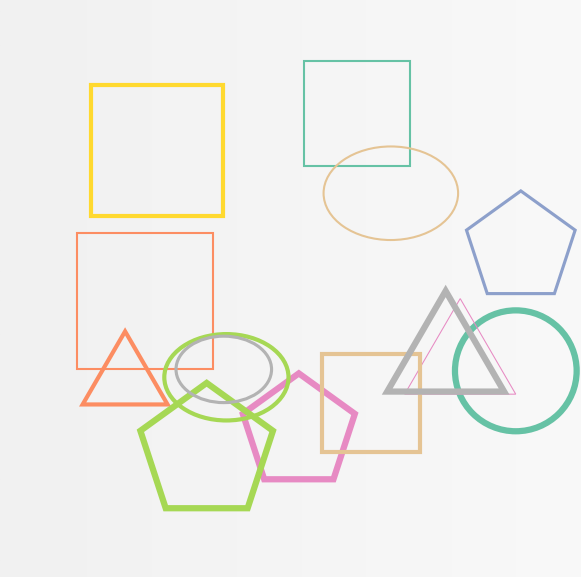[{"shape": "square", "thickness": 1, "radius": 0.46, "center": [0.614, 0.802]}, {"shape": "circle", "thickness": 3, "radius": 0.52, "center": [0.887, 0.357]}, {"shape": "triangle", "thickness": 2, "radius": 0.42, "center": [0.215, 0.341]}, {"shape": "square", "thickness": 1, "radius": 0.59, "center": [0.25, 0.479]}, {"shape": "pentagon", "thickness": 1.5, "radius": 0.49, "center": [0.896, 0.57]}, {"shape": "triangle", "thickness": 0.5, "radius": 0.55, "center": [0.792, 0.372]}, {"shape": "pentagon", "thickness": 3, "radius": 0.51, "center": [0.514, 0.251]}, {"shape": "oval", "thickness": 2, "radius": 0.53, "center": [0.39, 0.346]}, {"shape": "pentagon", "thickness": 3, "radius": 0.6, "center": [0.356, 0.216]}, {"shape": "square", "thickness": 2, "radius": 0.57, "center": [0.269, 0.739]}, {"shape": "oval", "thickness": 1, "radius": 0.58, "center": [0.672, 0.665]}, {"shape": "square", "thickness": 2, "radius": 0.42, "center": [0.639, 0.301]}, {"shape": "oval", "thickness": 1.5, "radius": 0.41, "center": [0.385, 0.36]}, {"shape": "triangle", "thickness": 3, "radius": 0.58, "center": [0.767, 0.379]}]